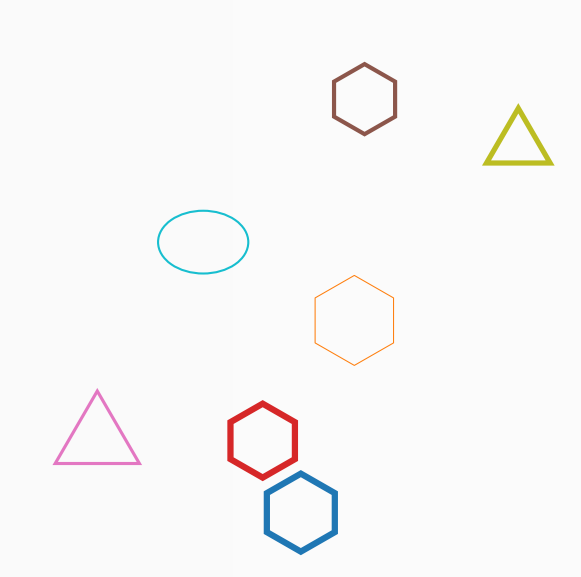[{"shape": "hexagon", "thickness": 3, "radius": 0.34, "center": [0.518, 0.111]}, {"shape": "hexagon", "thickness": 0.5, "radius": 0.39, "center": [0.61, 0.444]}, {"shape": "hexagon", "thickness": 3, "radius": 0.32, "center": [0.452, 0.236]}, {"shape": "hexagon", "thickness": 2, "radius": 0.3, "center": [0.627, 0.827]}, {"shape": "triangle", "thickness": 1.5, "radius": 0.42, "center": [0.167, 0.238]}, {"shape": "triangle", "thickness": 2.5, "radius": 0.32, "center": [0.892, 0.748]}, {"shape": "oval", "thickness": 1, "radius": 0.39, "center": [0.35, 0.58]}]